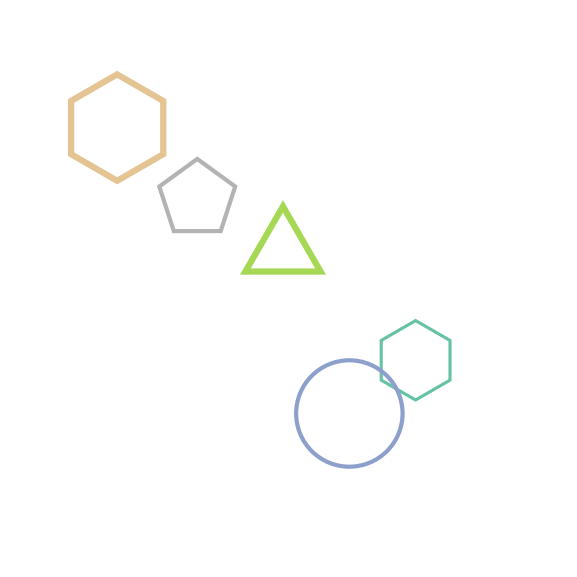[{"shape": "hexagon", "thickness": 1.5, "radius": 0.34, "center": [0.72, 0.375]}, {"shape": "circle", "thickness": 2, "radius": 0.46, "center": [0.605, 0.283]}, {"shape": "triangle", "thickness": 3, "radius": 0.38, "center": [0.49, 0.567]}, {"shape": "hexagon", "thickness": 3, "radius": 0.46, "center": [0.203, 0.778]}, {"shape": "pentagon", "thickness": 2, "radius": 0.35, "center": [0.342, 0.655]}]